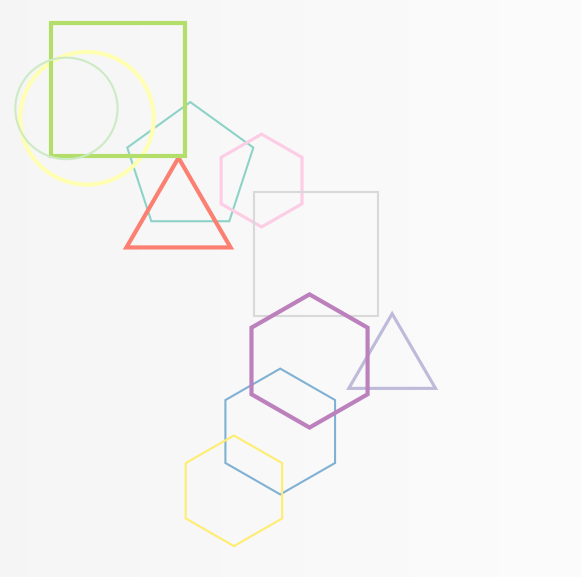[{"shape": "pentagon", "thickness": 1, "radius": 0.57, "center": [0.327, 0.708]}, {"shape": "circle", "thickness": 2, "radius": 0.57, "center": [0.15, 0.794]}, {"shape": "triangle", "thickness": 1.5, "radius": 0.43, "center": [0.675, 0.37]}, {"shape": "triangle", "thickness": 2, "radius": 0.52, "center": [0.307, 0.622]}, {"shape": "hexagon", "thickness": 1, "radius": 0.54, "center": [0.482, 0.252]}, {"shape": "square", "thickness": 2, "radius": 0.57, "center": [0.203, 0.844]}, {"shape": "hexagon", "thickness": 1.5, "radius": 0.4, "center": [0.45, 0.686]}, {"shape": "square", "thickness": 1, "radius": 0.54, "center": [0.543, 0.559]}, {"shape": "hexagon", "thickness": 2, "radius": 0.58, "center": [0.533, 0.374]}, {"shape": "circle", "thickness": 1, "radius": 0.44, "center": [0.114, 0.811]}, {"shape": "hexagon", "thickness": 1, "radius": 0.48, "center": [0.402, 0.149]}]